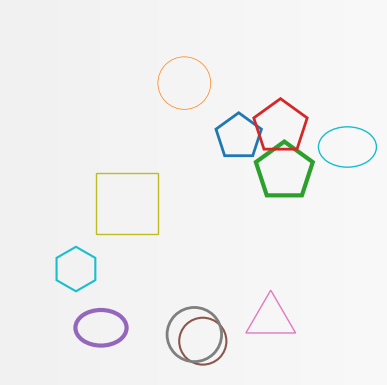[{"shape": "pentagon", "thickness": 2, "radius": 0.31, "center": [0.616, 0.645]}, {"shape": "circle", "thickness": 0.5, "radius": 0.34, "center": [0.476, 0.784]}, {"shape": "pentagon", "thickness": 3, "radius": 0.39, "center": [0.734, 0.555]}, {"shape": "pentagon", "thickness": 2, "radius": 0.36, "center": [0.724, 0.671]}, {"shape": "oval", "thickness": 3, "radius": 0.33, "center": [0.261, 0.149]}, {"shape": "circle", "thickness": 1.5, "radius": 0.3, "center": [0.523, 0.114]}, {"shape": "triangle", "thickness": 1, "radius": 0.37, "center": [0.699, 0.172]}, {"shape": "circle", "thickness": 2, "radius": 0.35, "center": [0.501, 0.131]}, {"shape": "square", "thickness": 1, "radius": 0.4, "center": [0.328, 0.471]}, {"shape": "oval", "thickness": 1, "radius": 0.37, "center": [0.897, 0.618]}, {"shape": "hexagon", "thickness": 1.5, "radius": 0.29, "center": [0.196, 0.301]}]